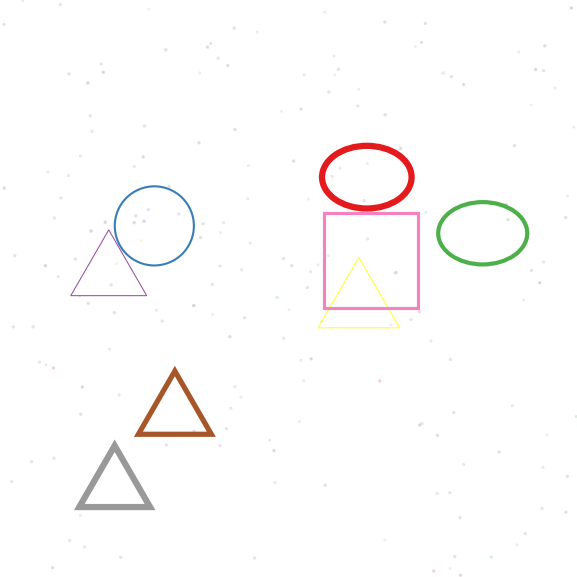[{"shape": "oval", "thickness": 3, "radius": 0.39, "center": [0.635, 0.692]}, {"shape": "circle", "thickness": 1, "radius": 0.34, "center": [0.267, 0.608]}, {"shape": "oval", "thickness": 2, "radius": 0.39, "center": [0.836, 0.595]}, {"shape": "triangle", "thickness": 0.5, "radius": 0.38, "center": [0.188, 0.525]}, {"shape": "triangle", "thickness": 0.5, "radius": 0.41, "center": [0.621, 0.472]}, {"shape": "triangle", "thickness": 2.5, "radius": 0.36, "center": [0.303, 0.284]}, {"shape": "square", "thickness": 1.5, "radius": 0.41, "center": [0.643, 0.548]}, {"shape": "triangle", "thickness": 3, "radius": 0.35, "center": [0.199, 0.157]}]